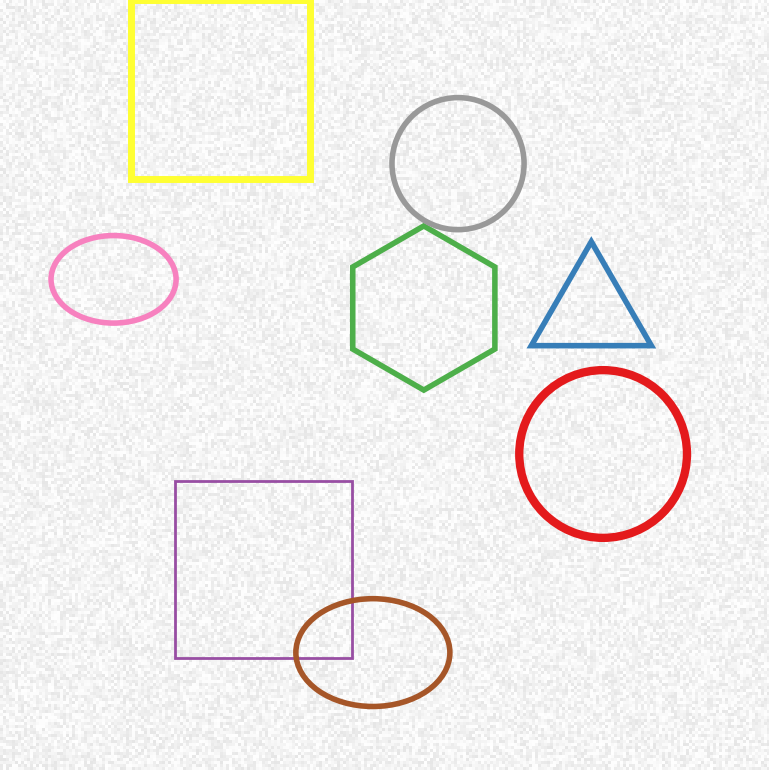[{"shape": "circle", "thickness": 3, "radius": 0.54, "center": [0.783, 0.41]}, {"shape": "triangle", "thickness": 2, "radius": 0.45, "center": [0.768, 0.596]}, {"shape": "hexagon", "thickness": 2, "radius": 0.53, "center": [0.55, 0.6]}, {"shape": "square", "thickness": 1, "radius": 0.58, "center": [0.343, 0.261]}, {"shape": "square", "thickness": 2.5, "radius": 0.58, "center": [0.287, 0.884]}, {"shape": "oval", "thickness": 2, "radius": 0.5, "center": [0.484, 0.152]}, {"shape": "oval", "thickness": 2, "radius": 0.41, "center": [0.147, 0.637]}, {"shape": "circle", "thickness": 2, "radius": 0.43, "center": [0.595, 0.787]}]